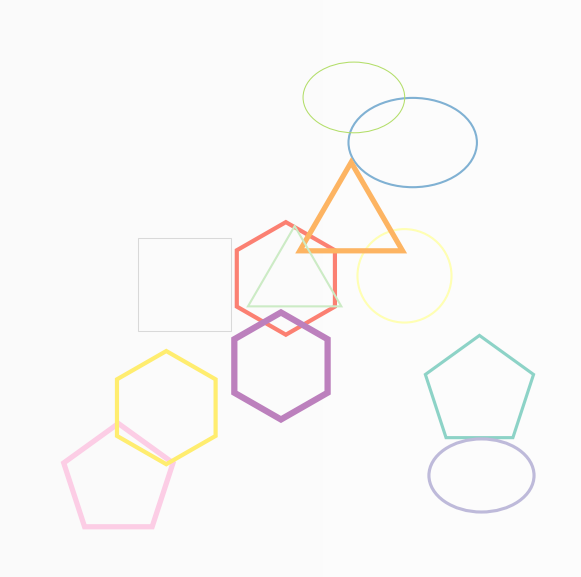[{"shape": "pentagon", "thickness": 1.5, "radius": 0.49, "center": [0.825, 0.32]}, {"shape": "circle", "thickness": 1, "radius": 0.4, "center": [0.696, 0.522]}, {"shape": "oval", "thickness": 1.5, "radius": 0.45, "center": [0.828, 0.176]}, {"shape": "hexagon", "thickness": 2, "radius": 0.49, "center": [0.492, 0.517]}, {"shape": "oval", "thickness": 1, "radius": 0.55, "center": [0.71, 0.752]}, {"shape": "triangle", "thickness": 2.5, "radius": 0.51, "center": [0.604, 0.616]}, {"shape": "oval", "thickness": 0.5, "radius": 0.44, "center": [0.609, 0.83]}, {"shape": "pentagon", "thickness": 2.5, "radius": 0.49, "center": [0.204, 0.167]}, {"shape": "square", "thickness": 0.5, "radius": 0.4, "center": [0.318, 0.506]}, {"shape": "hexagon", "thickness": 3, "radius": 0.46, "center": [0.483, 0.365]}, {"shape": "triangle", "thickness": 1, "radius": 0.46, "center": [0.507, 0.515]}, {"shape": "hexagon", "thickness": 2, "radius": 0.49, "center": [0.286, 0.293]}]